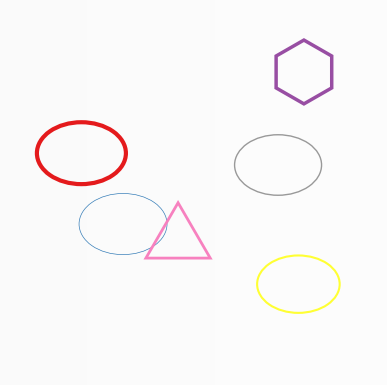[{"shape": "oval", "thickness": 3, "radius": 0.57, "center": [0.21, 0.602]}, {"shape": "oval", "thickness": 0.5, "radius": 0.57, "center": [0.318, 0.418]}, {"shape": "hexagon", "thickness": 2.5, "radius": 0.41, "center": [0.784, 0.813]}, {"shape": "oval", "thickness": 1.5, "radius": 0.53, "center": [0.77, 0.262]}, {"shape": "triangle", "thickness": 2, "radius": 0.48, "center": [0.46, 0.378]}, {"shape": "oval", "thickness": 1, "radius": 0.56, "center": [0.718, 0.571]}]